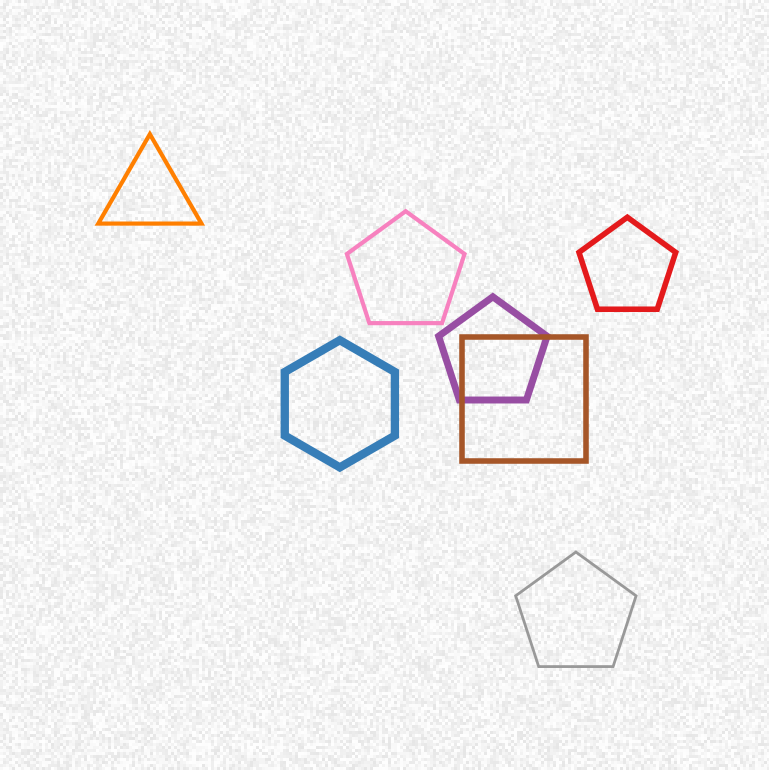[{"shape": "pentagon", "thickness": 2, "radius": 0.33, "center": [0.815, 0.652]}, {"shape": "hexagon", "thickness": 3, "radius": 0.41, "center": [0.441, 0.476]}, {"shape": "pentagon", "thickness": 2.5, "radius": 0.37, "center": [0.64, 0.54]}, {"shape": "triangle", "thickness": 1.5, "radius": 0.39, "center": [0.195, 0.748]}, {"shape": "square", "thickness": 2, "radius": 0.4, "center": [0.68, 0.482]}, {"shape": "pentagon", "thickness": 1.5, "radius": 0.4, "center": [0.527, 0.645]}, {"shape": "pentagon", "thickness": 1, "radius": 0.41, "center": [0.748, 0.201]}]